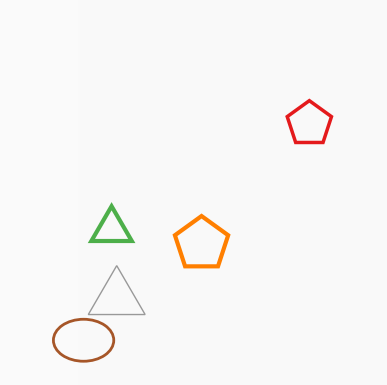[{"shape": "pentagon", "thickness": 2.5, "radius": 0.3, "center": [0.798, 0.678]}, {"shape": "triangle", "thickness": 3, "radius": 0.3, "center": [0.288, 0.404]}, {"shape": "pentagon", "thickness": 3, "radius": 0.36, "center": [0.52, 0.367]}, {"shape": "oval", "thickness": 2, "radius": 0.39, "center": [0.216, 0.116]}, {"shape": "triangle", "thickness": 1, "radius": 0.42, "center": [0.301, 0.225]}]